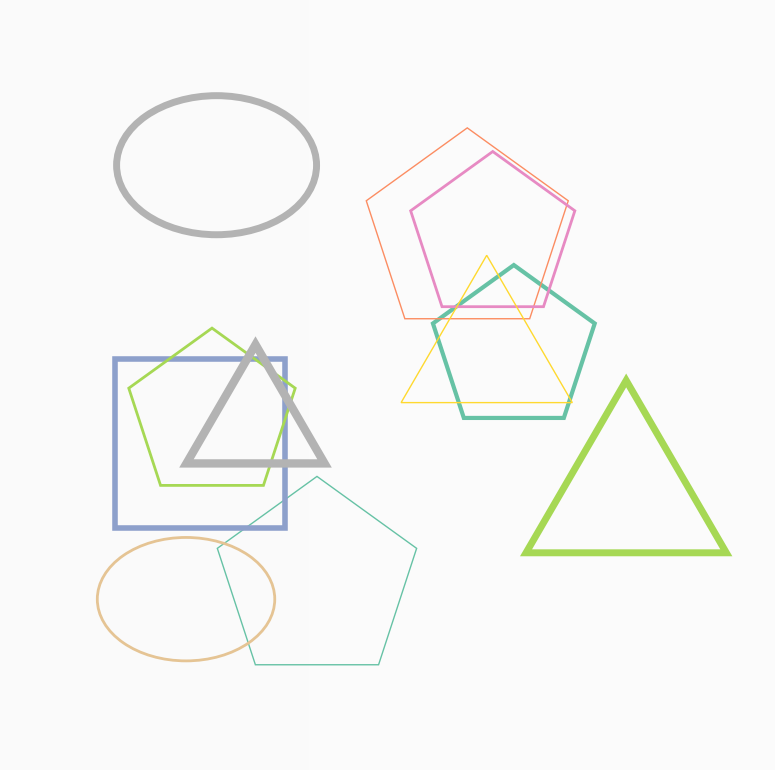[{"shape": "pentagon", "thickness": 0.5, "radius": 0.68, "center": [0.409, 0.246]}, {"shape": "pentagon", "thickness": 1.5, "radius": 0.55, "center": [0.663, 0.546]}, {"shape": "pentagon", "thickness": 0.5, "radius": 0.69, "center": [0.603, 0.697]}, {"shape": "square", "thickness": 2, "radius": 0.55, "center": [0.258, 0.424]}, {"shape": "pentagon", "thickness": 1, "radius": 0.56, "center": [0.636, 0.692]}, {"shape": "pentagon", "thickness": 1, "radius": 0.56, "center": [0.274, 0.461]}, {"shape": "triangle", "thickness": 2.5, "radius": 0.75, "center": [0.808, 0.357]}, {"shape": "triangle", "thickness": 0.5, "radius": 0.64, "center": [0.628, 0.541]}, {"shape": "oval", "thickness": 1, "radius": 0.57, "center": [0.24, 0.222]}, {"shape": "triangle", "thickness": 3, "radius": 0.51, "center": [0.33, 0.45]}, {"shape": "oval", "thickness": 2.5, "radius": 0.65, "center": [0.279, 0.785]}]